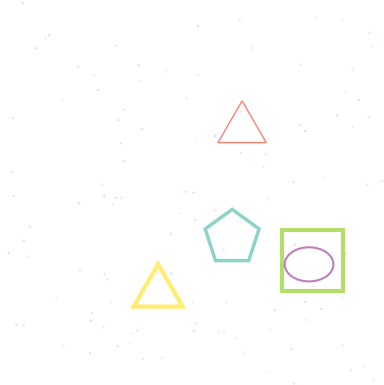[{"shape": "pentagon", "thickness": 2.5, "radius": 0.37, "center": [0.603, 0.383]}, {"shape": "triangle", "thickness": 1, "radius": 0.36, "center": [0.629, 0.666]}, {"shape": "square", "thickness": 3, "radius": 0.4, "center": [0.812, 0.323]}, {"shape": "oval", "thickness": 1.5, "radius": 0.32, "center": [0.803, 0.313]}, {"shape": "triangle", "thickness": 3, "radius": 0.37, "center": [0.411, 0.24]}]